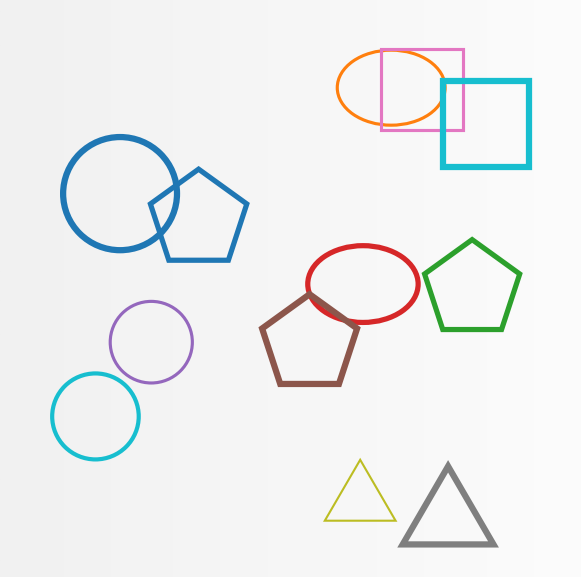[{"shape": "circle", "thickness": 3, "radius": 0.49, "center": [0.207, 0.664]}, {"shape": "pentagon", "thickness": 2.5, "radius": 0.44, "center": [0.342, 0.619]}, {"shape": "oval", "thickness": 1.5, "radius": 0.46, "center": [0.673, 0.847]}, {"shape": "pentagon", "thickness": 2.5, "radius": 0.43, "center": [0.812, 0.498]}, {"shape": "oval", "thickness": 2.5, "radius": 0.47, "center": [0.624, 0.507]}, {"shape": "circle", "thickness": 1.5, "radius": 0.35, "center": [0.26, 0.407]}, {"shape": "pentagon", "thickness": 3, "radius": 0.43, "center": [0.533, 0.404]}, {"shape": "square", "thickness": 1.5, "radius": 0.35, "center": [0.726, 0.844]}, {"shape": "triangle", "thickness": 3, "radius": 0.45, "center": [0.771, 0.101]}, {"shape": "triangle", "thickness": 1, "radius": 0.35, "center": [0.62, 0.133]}, {"shape": "square", "thickness": 3, "radius": 0.37, "center": [0.836, 0.784]}, {"shape": "circle", "thickness": 2, "radius": 0.37, "center": [0.164, 0.278]}]